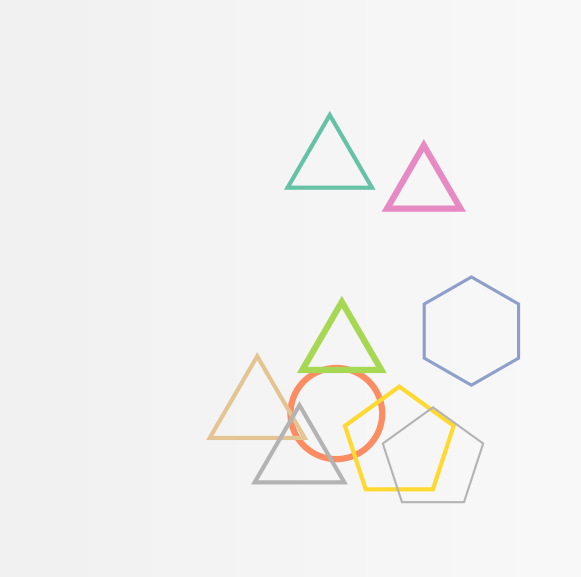[{"shape": "triangle", "thickness": 2, "radius": 0.42, "center": [0.567, 0.716]}, {"shape": "circle", "thickness": 3, "radius": 0.39, "center": [0.579, 0.283]}, {"shape": "hexagon", "thickness": 1.5, "radius": 0.47, "center": [0.811, 0.426]}, {"shape": "triangle", "thickness": 3, "radius": 0.37, "center": [0.729, 0.674]}, {"shape": "triangle", "thickness": 3, "radius": 0.39, "center": [0.588, 0.398]}, {"shape": "pentagon", "thickness": 2, "radius": 0.49, "center": [0.687, 0.231]}, {"shape": "triangle", "thickness": 2, "radius": 0.47, "center": [0.443, 0.288]}, {"shape": "pentagon", "thickness": 1, "radius": 0.45, "center": [0.745, 0.203]}, {"shape": "triangle", "thickness": 2, "radius": 0.45, "center": [0.515, 0.208]}]